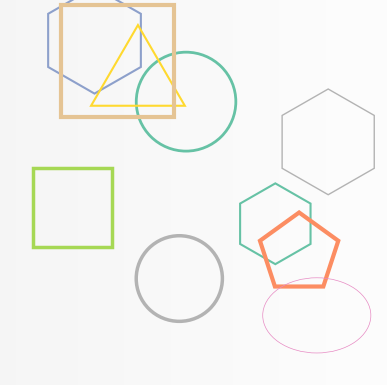[{"shape": "circle", "thickness": 2, "radius": 0.64, "center": [0.48, 0.736]}, {"shape": "hexagon", "thickness": 1.5, "radius": 0.52, "center": [0.711, 0.419]}, {"shape": "pentagon", "thickness": 3, "radius": 0.53, "center": [0.772, 0.342]}, {"shape": "hexagon", "thickness": 1.5, "radius": 0.69, "center": [0.244, 0.895]}, {"shape": "oval", "thickness": 0.5, "radius": 0.7, "center": [0.817, 0.181]}, {"shape": "square", "thickness": 2.5, "radius": 0.51, "center": [0.187, 0.461]}, {"shape": "triangle", "thickness": 1.5, "radius": 0.7, "center": [0.356, 0.795]}, {"shape": "square", "thickness": 3, "radius": 0.73, "center": [0.303, 0.842]}, {"shape": "hexagon", "thickness": 1, "radius": 0.69, "center": [0.847, 0.632]}, {"shape": "circle", "thickness": 2.5, "radius": 0.56, "center": [0.463, 0.277]}]